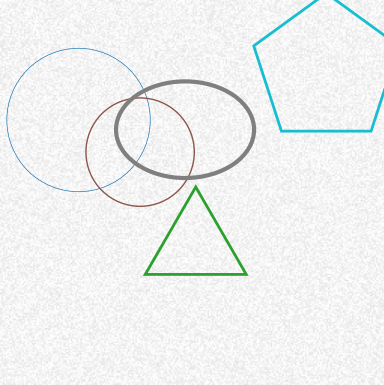[{"shape": "circle", "thickness": 0.5, "radius": 0.93, "center": [0.204, 0.688]}, {"shape": "triangle", "thickness": 2, "radius": 0.76, "center": [0.508, 0.363]}, {"shape": "circle", "thickness": 1, "radius": 0.7, "center": [0.364, 0.605]}, {"shape": "oval", "thickness": 3, "radius": 0.9, "center": [0.481, 0.663]}, {"shape": "pentagon", "thickness": 2, "radius": 0.99, "center": [0.847, 0.82]}]